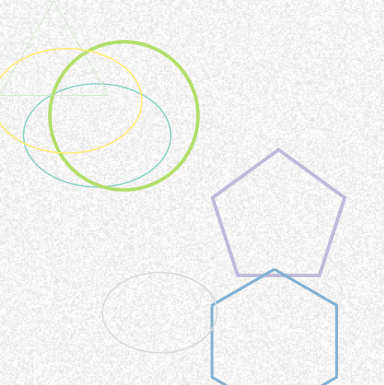[{"shape": "oval", "thickness": 1, "radius": 0.96, "center": [0.252, 0.648]}, {"shape": "pentagon", "thickness": 2.5, "radius": 0.9, "center": [0.724, 0.431]}, {"shape": "hexagon", "thickness": 2, "radius": 0.93, "center": [0.713, 0.114]}, {"shape": "circle", "thickness": 2.5, "radius": 0.96, "center": [0.322, 0.699]}, {"shape": "oval", "thickness": 1, "radius": 0.74, "center": [0.415, 0.188]}, {"shape": "triangle", "thickness": 0.5, "radius": 0.82, "center": [0.139, 0.834]}, {"shape": "oval", "thickness": 1, "radius": 0.97, "center": [0.175, 0.738]}]